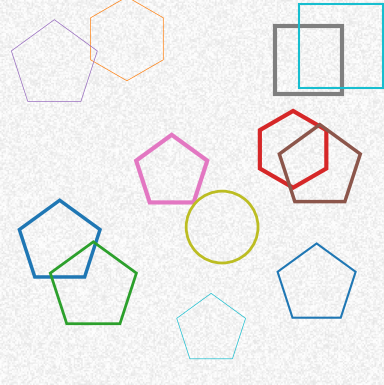[{"shape": "pentagon", "thickness": 1.5, "radius": 0.53, "center": [0.822, 0.261]}, {"shape": "pentagon", "thickness": 2.5, "radius": 0.55, "center": [0.155, 0.37]}, {"shape": "hexagon", "thickness": 0.5, "radius": 0.55, "center": [0.33, 0.899]}, {"shape": "pentagon", "thickness": 2, "radius": 0.59, "center": [0.242, 0.254]}, {"shape": "hexagon", "thickness": 3, "radius": 0.5, "center": [0.761, 0.612]}, {"shape": "pentagon", "thickness": 0.5, "radius": 0.59, "center": [0.141, 0.832]}, {"shape": "pentagon", "thickness": 2.5, "radius": 0.55, "center": [0.831, 0.566]}, {"shape": "pentagon", "thickness": 3, "radius": 0.49, "center": [0.446, 0.553]}, {"shape": "square", "thickness": 3, "radius": 0.44, "center": [0.801, 0.844]}, {"shape": "circle", "thickness": 2, "radius": 0.47, "center": [0.577, 0.41]}, {"shape": "square", "thickness": 1.5, "radius": 0.54, "center": [0.886, 0.88]}, {"shape": "pentagon", "thickness": 0.5, "radius": 0.47, "center": [0.548, 0.144]}]